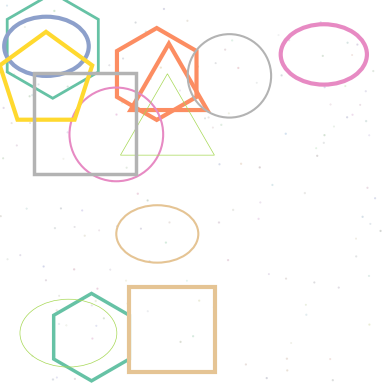[{"shape": "hexagon", "thickness": 2.5, "radius": 0.57, "center": [0.238, 0.124]}, {"shape": "hexagon", "thickness": 2, "radius": 0.68, "center": [0.137, 0.881]}, {"shape": "hexagon", "thickness": 3, "radius": 0.6, "center": [0.407, 0.808]}, {"shape": "triangle", "thickness": 3, "radius": 0.58, "center": [0.439, 0.772]}, {"shape": "oval", "thickness": 3, "radius": 0.55, "center": [0.121, 0.88]}, {"shape": "oval", "thickness": 3, "radius": 0.56, "center": [0.841, 0.859]}, {"shape": "circle", "thickness": 1.5, "radius": 0.61, "center": [0.302, 0.651]}, {"shape": "oval", "thickness": 0.5, "radius": 0.63, "center": [0.178, 0.135]}, {"shape": "triangle", "thickness": 0.5, "radius": 0.7, "center": [0.435, 0.667]}, {"shape": "pentagon", "thickness": 3, "radius": 0.63, "center": [0.12, 0.791]}, {"shape": "square", "thickness": 3, "radius": 0.55, "center": [0.447, 0.143]}, {"shape": "oval", "thickness": 1.5, "radius": 0.53, "center": [0.409, 0.392]}, {"shape": "circle", "thickness": 1.5, "radius": 0.54, "center": [0.596, 0.803]}, {"shape": "square", "thickness": 2.5, "radius": 0.66, "center": [0.22, 0.68]}]